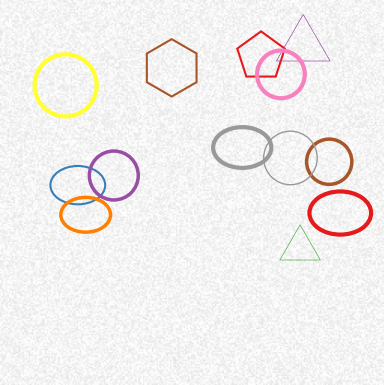[{"shape": "oval", "thickness": 3, "radius": 0.4, "center": [0.884, 0.447]}, {"shape": "pentagon", "thickness": 1.5, "radius": 0.32, "center": [0.678, 0.854]}, {"shape": "oval", "thickness": 1.5, "radius": 0.36, "center": [0.202, 0.519]}, {"shape": "triangle", "thickness": 0.5, "radius": 0.3, "center": [0.779, 0.355]}, {"shape": "circle", "thickness": 2.5, "radius": 0.32, "center": [0.296, 0.544]}, {"shape": "triangle", "thickness": 0.5, "radius": 0.4, "center": [0.788, 0.882]}, {"shape": "oval", "thickness": 2.5, "radius": 0.32, "center": [0.223, 0.442]}, {"shape": "circle", "thickness": 3, "radius": 0.4, "center": [0.171, 0.778]}, {"shape": "hexagon", "thickness": 1.5, "radius": 0.37, "center": [0.446, 0.824]}, {"shape": "circle", "thickness": 2.5, "radius": 0.29, "center": [0.855, 0.58]}, {"shape": "circle", "thickness": 3, "radius": 0.31, "center": [0.73, 0.807]}, {"shape": "oval", "thickness": 3, "radius": 0.38, "center": [0.629, 0.617]}, {"shape": "circle", "thickness": 1, "radius": 0.35, "center": [0.754, 0.59]}]